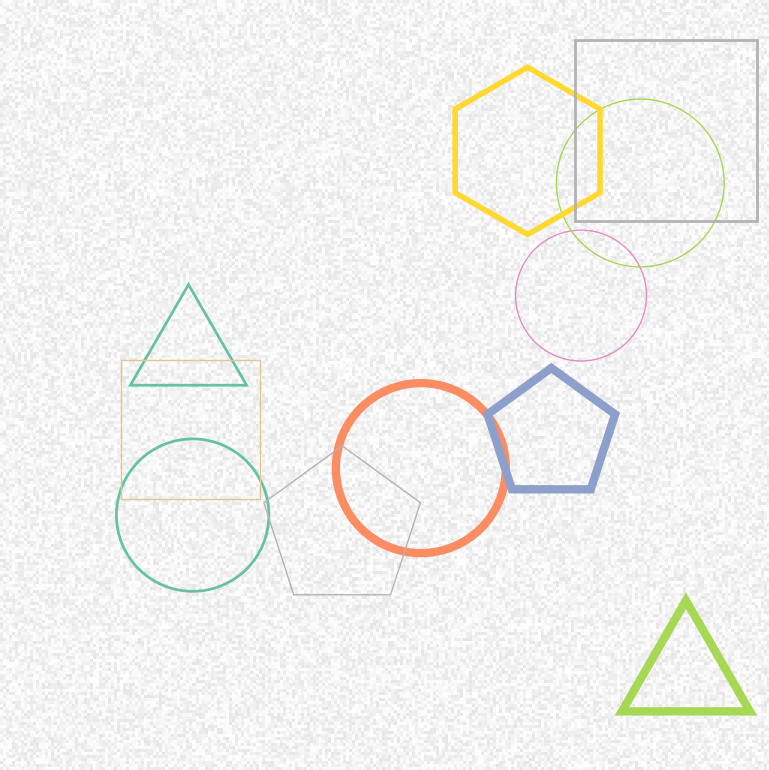[{"shape": "triangle", "thickness": 1, "radius": 0.44, "center": [0.245, 0.543]}, {"shape": "circle", "thickness": 1, "radius": 0.5, "center": [0.25, 0.331]}, {"shape": "circle", "thickness": 3, "radius": 0.55, "center": [0.547, 0.392]}, {"shape": "pentagon", "thickness": 3, "radius": 0.44, "center": [0.716, 0.435]}, {"shape": "circle", "thickness": 0.5, "radius": 0.42, "center": [0.755, 0.616]}, {"shape": "circle", "thickness": 0.5, "radius": 0.54, "center": [0.832, 0.762]}, {"shape": "triangle", "thickness": 3, "radius": 0.48, "center": [0.891, 0.124]}, {"shape": "hexagon", "thickness": 2, "radius": 0.54, "center": [0.685, 0.804]}, {"shape": "square", "thickness": 0.5, "radius": 0.45, "center": [0.247, 0.442]}, {"shape": "pentagon", "thickness": 0.5, "radius": 0.53, "center": [0.444, 0.314]}, {"shape": "square", "thickness": 1, "radius": 0.59, "center": [0.865, 0.831]}]